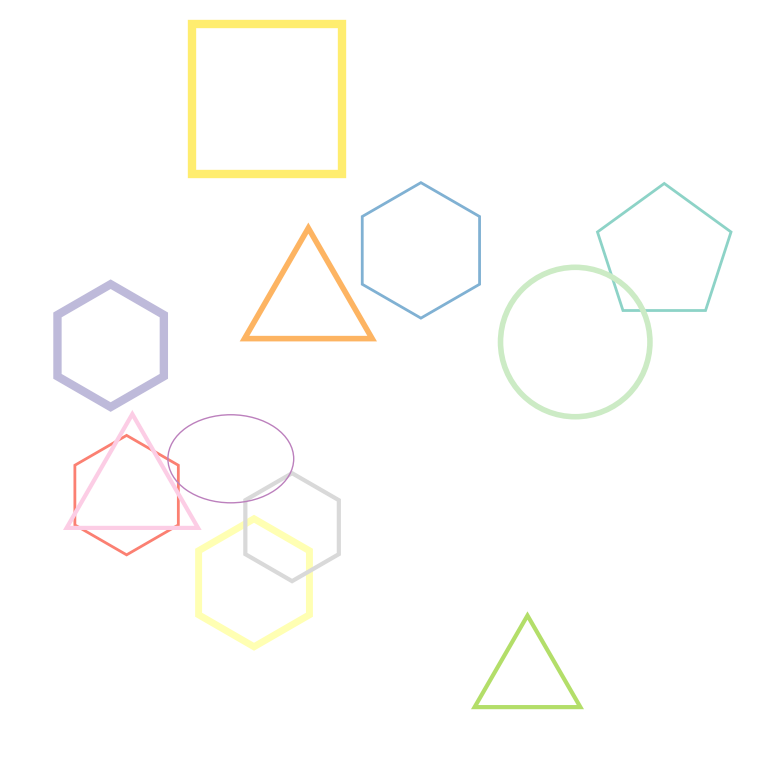[{"shape": "pentagon", "thickness": 1, "radius": 0.46, "center": [0.863, 0.671]}, {"shape": "hexagon", "thickness": 2.5, "radius": 0.42, "center": [0.33, 0.243]}, {"shape": "hexagon", "thickness": 3, "radius": 0.4, "center": [0.144, 0.551]}, {"shape": "hexagon", "thickness": 1, "radius": 0.39, "center": [0.164, 0.357]}, {"shape": "hexagon", "thickness": 1, "radius": 0.44, "center": [0.547, 0.675]}, {"shape": "triangle", "thickness": 2, "radius": 0.48, "center": [0.4, 0.608]}, {"shape": "triangle", "thickness": 1.5, "radius": 0.4, "center": [0.685, 0.121]}, {"shape": "triangle", "thickness": 1.5, "radius": 0.49, "center": [0.172, 0.364]}, {"shape": "hexagon", "thickness": 1.5, "radius": 0.35, "center": [0.379, 0.315]}, {"shape": "oval", "thickness": 0.5, "radius": 0.41, "center": [0.3, 0.404]}, {"shape": "circle", "thickness": 2, "radius": 0.49, "center": [0.747, 0.556]}, {"shape": "square", "thickness": 3, "radius": 0.49, "center": [0.346, 0.872]}]